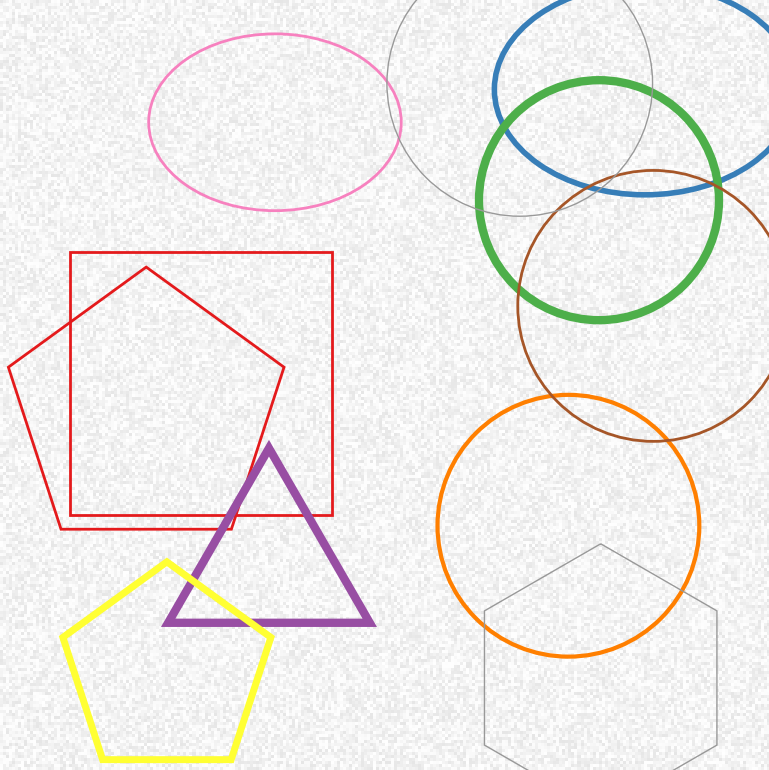[{"shape": "pentagon", "thickness": 1, "radius": 0.94, "center": [0.19, 0.465]}, {"shape": "square", "thickness": 1, "radius": 0.85, "center": [0.261, 0.502]}, {"shape": "oval", "thickness": 2, "radius": 0.98, "center": [0.838, 0.884]}, {"shape": "circle", "thickness": 3, "radius": 0.78, "center": [0.778, 0.74]}, {"shape": "triangle", "thickness": 3, "radius": 0.76, "center": [0.349, 0.267]}, {"shape": "circle", "thickness": 1.5, "radius": 0.85, "center": [0.738, 0.317]}, {"shape": "pentagon", "thickness": 2.5, "radius": 0.71, "center": [0.217, 0.128]}, {"shape": "circle", "thickness": 1, "radius": 0.88, "center": [0.848, 0.603]}, {"shape": "oval", "thickness": 1, "radius": 0.82, "center": [0.357, 0.841]}, {"shape": "hexagon", "thickness": 0.5, "radius": 0.87, "center": [0.78, 0.119]}, {"shape": "circle", "thickness": 0.5, "radius": 0.86, "center": [0.675, 0.892]}]